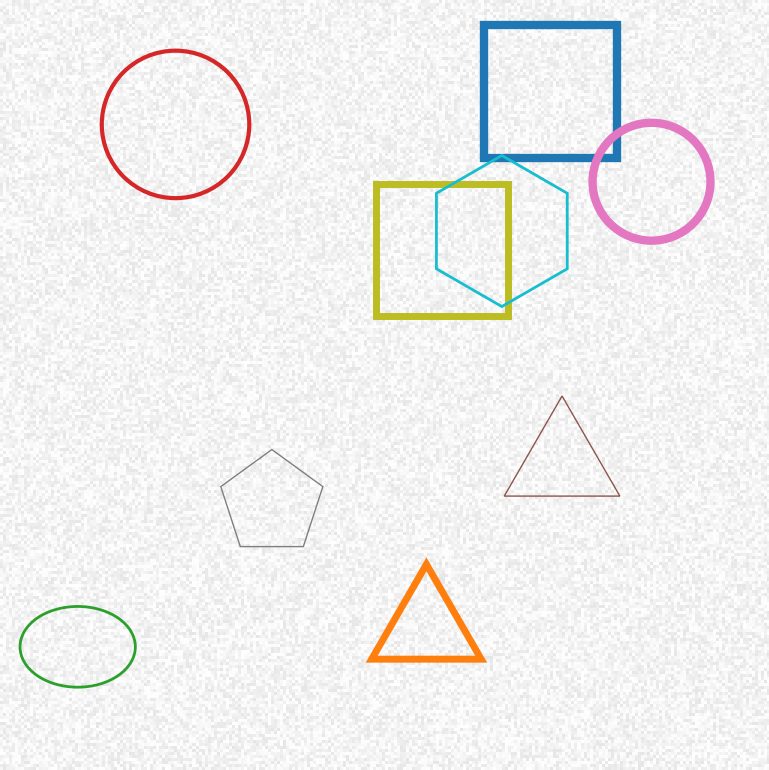[{"shape": "square", "thickness": 3, "radius": 0.43, "center": [0.715, 0.881]}, {"shape": "triangle", "thickness": 2.5, "radius": 0.41, "center": [0.554, 0.185]}, {"shape": "oval", "thickness": 1, "radius": 0.37, "center": [0.101, 0.16]}, {"shape": "circle", "thickness": 1.5, "radius": 0.48, "center": [0.228, 0.838]}, {"shape": "triangle", "thickness": 0.5, "radius": 0.43, "center": [0.73, 0.399]}, {"shape": "circle", "thickness": 3, "radius": 0.38, "center": [0.846, 0.764]}, {"shape": "pentagon", "thickness": 0.5, "radius": 0.35, "center": [0.353, 0.346]}, {"shape": "square", "thickness": 2.5, "radius": 0.43, "center": [0.574, 0.676]}, {"shape": "hexagon", "thickness": 1, "radius": 0.49, "center": [0.652, 0.7]}]